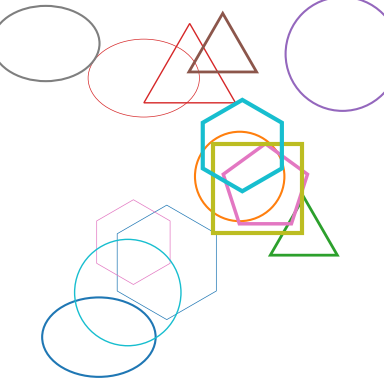[{"shape": "hexagon", "thickness": 0.5, "radius": 0.74, "center": [0.433, 0.319]}, {"shape": "oval", "thickness": 1.5, "radius": 0.74, "center": [0.257, 0.124]}, {"shape": "circle", "thickness": 1.5, "radius": 0.58, "center": [0.623, 0.542]}, {"shape": "triangle", "thickness": 2, "radius": 0.5, "center": [0.789, 0.387]}, {"shape": "triangle", "thickness": 1, "radius": 0.69, "center": [0.493, 0.802]}, {"shape": "oval", "thickness": 0.5, "radius": 0.72, "center": [0.373, 0.797]}, {"shape": "circle", "thickness": 1.5, "radius": 0.74, "center": [0.89, 0.86]}, {"shape": "triangle", "thickness": 2, "radius": 0.51, "center": [0.579, 0.864]}, {"shape": "pentagon", "thickness": 2.5, "radius": 0.58, "center": [0.689, 0.512]}, {"shape": "hexagon", "thickness": 0.5, "radius": 0.55, "center": [0.346, 0.371]}, {"shape": "oval", "thickness": 1.5, "radius": 0.7, "center": [0.119, 0.887]}, {"shape": "square", "thickness": 3, "radius": 0.58, "center": [0.67, 0.51]}, {"shape": "circle", "thickness": 1, "radius": 0.69, "center": [0.332, 0.24]}, {"shape": "hexagon", "thickness": 3, "radius": 0.59, "center": [0.629, 0.622]}]